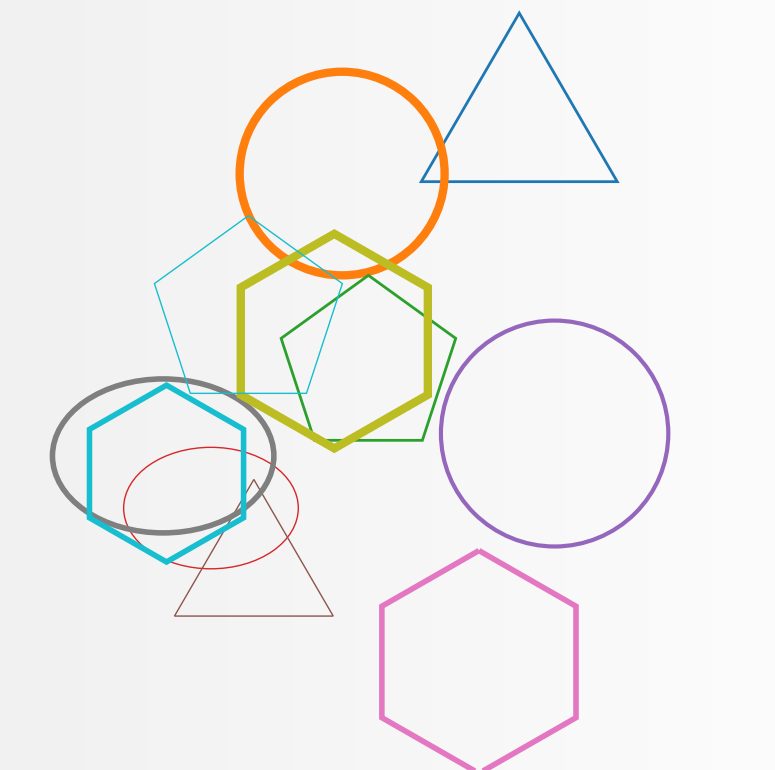[{"shape": "triangle", "thickness": 1, "radius": 0.73, "center": [0.67, 0.837]}, {"shape": "circle", "thickness": 3, "radius": 0.66, "center": [0.441, 0.775]}, {"shape": "pentagon", "thickness": 1, "radius": 0.59, "center": [0.475, 0.524]}, {"shape": "oval", "thickness": 0.5, "radius": 0.56, "center": [0.272, 0.34]}, {"shape": "circle", "thickness": 1.5, "radius": 0.73, "center": [0.716, 0.437]}, {"shape": "triangle", "thickness": 0.5, "radius": 0.59, "center": [0.328, 0.259]}, {"shape": "hexagon", "thickness": 2, "radius": 0.72, "center": [0.618, 0.14]}, {"shape": "oval", "thickness": 2, "radius": 0.71, "center": [0.211, 0.408]}, {"shape": "hexagon", "thickness": 3, "radius": 0.7, "center": [0.431, 0.557]}, {"shape": "pentagon", "thickness": 0.5, "radius": 0.64, "center": [0.321, 0.592]}, {"shape": "hexagon", "thickness": 2, "radius": 0.57, "center": [0.215, 0.385]}]